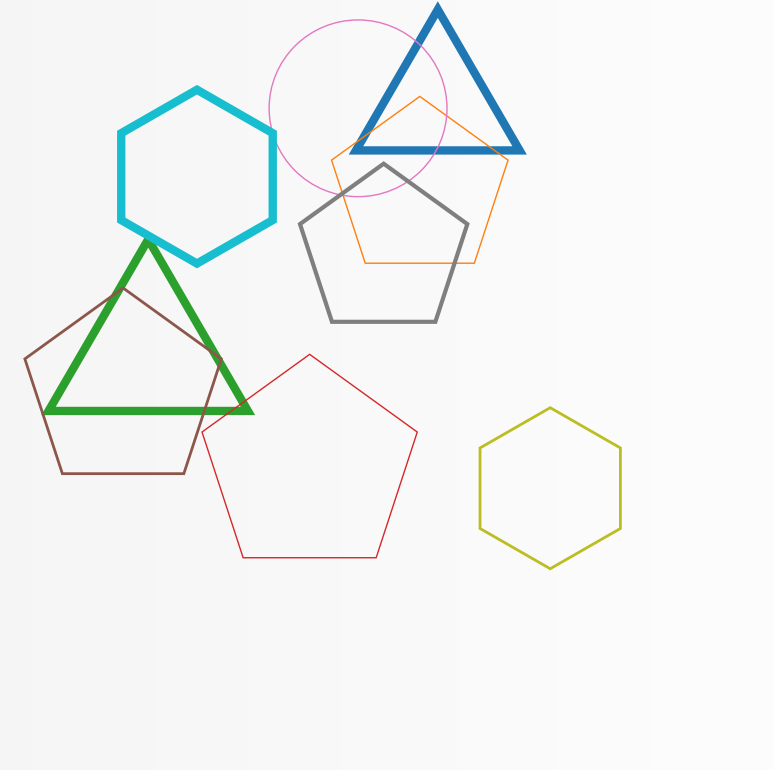[{"shape": "triangle", "thickness": 3, "radius": 0.61, "center": [0.565, 0.866]}, {"shape": "pentagon", "thickness": 0.5, "radius": 0.6, "center": [0.542, 0.755]}, {"shape": "triangle", "thickness": 3, "radius": 0.74, "center": [0.191, 0.541]}, {"shape": "pentagon", "thickness": 0.5, "radius": 0.73, "center": [0.4, 0.394]}, {"shape": "pentagon", "thickness": 1, "radius": 0.67, "center": [0.159, 0.493]}, {"shape": "circle", "thickness": 0.5, "radius": 0.57, "center": [0.462, 0.859]}, {"shape": "pentagon", "thickness": 1.5, "radius": 0.57, "center": [0.495, 0.674]}, {"shape": "hexagon", "thickness": 1, "radius": 0.52, "center": [0.71, 0.366]}, {"shape": "hexagon", "thickness": 3, "radius": 0.56, "center": [0.254, 0.771]}]